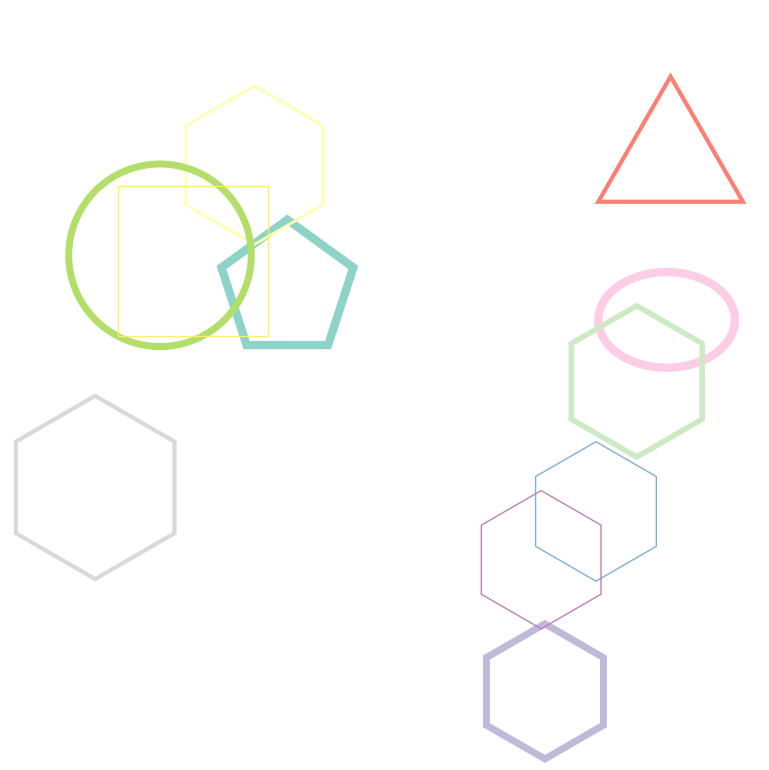[{"shape": "pentagon", "thickness": 3, "radius": 0.45, "center": [0.373, 0.625]}, {"shape": "hexagon", "thickness": 1, "radius": 0.51, "center": [0.33, 0.785]}, {"shape": "hexagon", "thickness": 2.5, "radius": 0.44, "center": [0.708, 0.102]}, {"shape": "triangle", "thickness": 1.5, "radius": 0.54, "center": [0.871, 0.792]}, {"shape": "hexagon", "thickness": 0.5, "radius": 0.45, "center": [0.774, 0.336]}, {"shape": "circle", "thickness": 2.5, "radius": 0.59, "center": [0.208, 0.668]}, {"shape": "oval", "thickness": 3, "radius": 0.44, "center": [0.866, 0.585]}, {"shape": "hexagon", "thickness": 1.5, "radius": 0.59, "center": [0.124, 0.367]}, {"shape": "hexagon", "thickness": 0.5, "radius": 0.45, "center": [0.703, 0.273]}, {"shape": "hexagon", "thickness": 2, "radius": 0.49, "center": [0.827, 0.505]}, {"shape": "square", "thickness": 0.5, "radius": 0.49, "center": [0.25, 0.661]}]